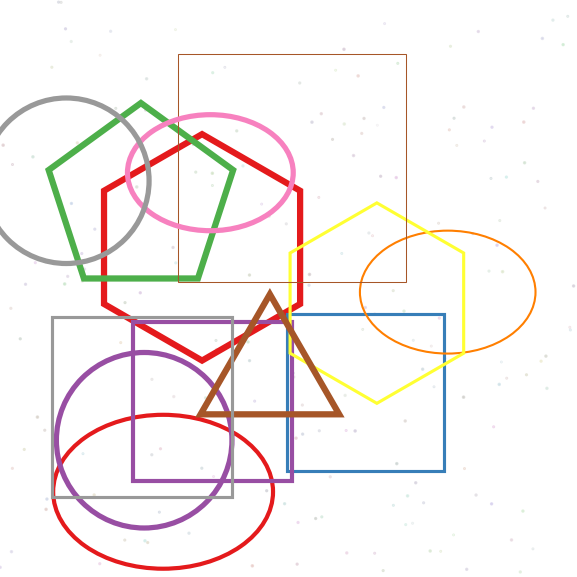[{"shape": "oval", "thickness": 2, "radius": 0.95, "center": [0.282, 0.148]}, {"shape": "hexagon", "thickness": 3, "radius": 0.98, "center": [0.35, 0.571]}, {"shape": "square", "thickness": 1.5, "radius": 0.68, "center": [0.633, 0.319]}, {"shape": "pentagon", "thickness": 3, "radius": 0.84, "center": [0.244, 0.653]}, {"shape": "square", "thickness": 2, "radius": 0.69, "center": [0.367, 0.304]}, {"shape": "circle", "thickness": 2.5, "radius": 0.76, "center": [0.25, 0.237]}, {"shape": "oval", "thickness": 1, "radius": 0.76, "center": [0.775, 0.493]}, {"shape": "hexagon", "thickness": 1.5, "radius": 0.87, "center": [0.653, 0.474]}, {"shape": "square", "thickness": 0.5, "radius": 0.99, "center": [0.505, 0.708]}, {"shape": "triangle", "thickness": 3, "radius": 0.69, "center": [0.467, 0.351]}, {"shape": "oval", "thickness": 2.5, "radius": 0.72, "center": [0.364, 0.7]}, {"shape": "circle", "thickness": 2.5, "radius": 0.72, "center": [0.115, 0.686]}, {"shape": "square", "thickness": 1.5, "radius": 0.78, "center": [0.246, 0.294]}]